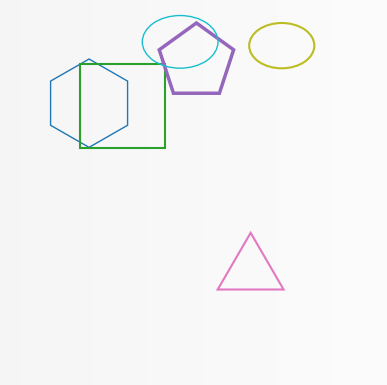[{"shape": "hexagon", "thickness": 1, "radius": 0.57, "center": [0.23, 0.732]}, {"shape": "square", "thickness": 1.5, "radius": 0.55, "center": [0.316, 0.725]}, {"shape": "pentagon", "thickness": 2.5, "radius": 0.5, "center": [0.507, 0.839]}, {"shape": "triangle", "thickness": 1.5, "radius": 0.49, "center": [0.647, 0.297]}, {"shape": "oval", "thickness": 1.5, "radius": 0.42, "center": [0.727, 0.881]}, {"shape": "oval", "thickness": 1, "radius": 0.49, "center": [0.465, 0.891]}]